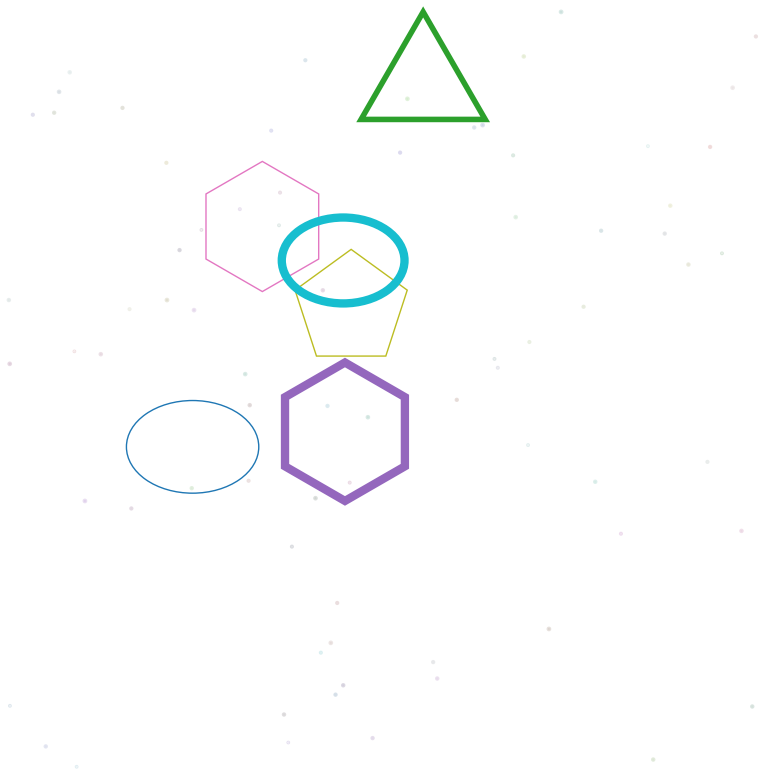[{"shape": "oval", "thickness": 0.5, "radius": 0.43, "center": [0.25, 0.42]}, {"shape": "triangle", "thickness": 2, "radius": 0.47, "center": [0.55, 0.891]}, {"shape": "hexagon", "thickness": 3, "radius": 0.45, "center": [0.448, 0.439]}, {"shape": "hexagon", "thickness": 0.5, "radius": 0.42, "center": [0.341, 0.706]}, {"shape": "pentagon", "thickness": 0.5, "radius": 0.38, "center": [0.456, 0.6]}, {"shape": "oval", "thickness": 3, "radius": 0.4, "center": [0.446, 0.662]}]